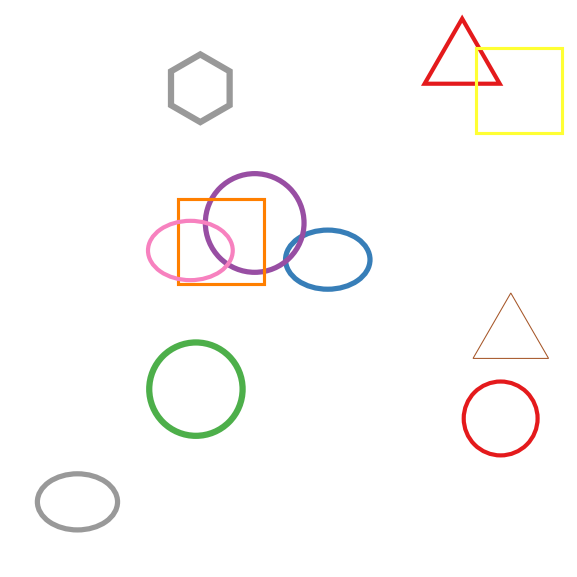[{"shape": "circle", "thickness": 2, "radius": 0.32, "center": [0.867, 0.275]}, {"shape": "triangle", "thickness": 2, "radius": 0.38, "center": [0.8, 0.892]}, {"shape": "oval", "thickness": 2.5, "radius": 0.37, "center": [0.568, 0.55]}, {"shape": "circle", "thickness": 3, "radius": 0.4, "center": [0.339, 0.325]}, {"shape": "circle", "thickness": 2.5, "radius": 0.43, "center": [0.441, 0.613]}, {"shape": "square", "thickness": 1.5, "radius": 0.37, "center": [0.383, 0.581]}, {"shape": "square", "thickness": 1.5, "radius": 0.37, "center": [0.899, 0.843]}, {"shape": "triangle", "thickness": 0.5, "radius": 0.38, "center": [0.885, 0.416]}, {"shape": "oval", "thickness": 2, "radius": 0.37, "center": [0.33, 0.565]}, {"shape": "hexagon", "thickness": 3, "radius": 0.29, "center": [0.347, 0.846]}, {"shape": "oval", "thickness": 2.5, "radius": 0.35, "center": [0.134, 0.13]}]